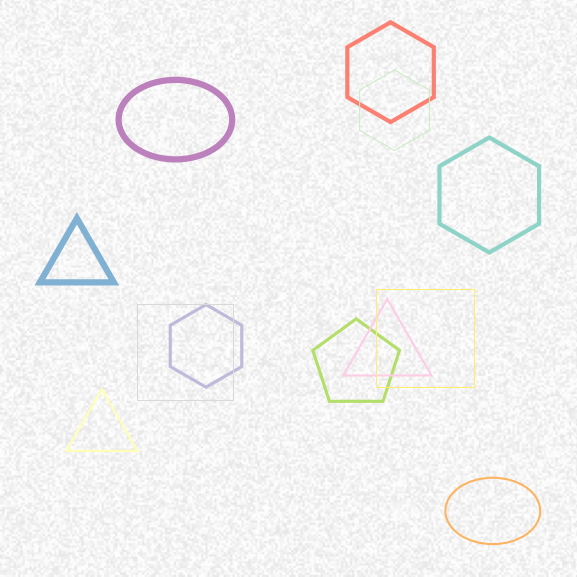[{"shape": "hexagon", "thickness": 2, "radius": 0.5, "center": [0.847, 0.661]}, {"shape": "triangle", "thickness": 1, "radius": 0.36, "center": [0.177, 0.254]}, {"shape": "hexagon", "thickness": 1.5, "radius": 0.36, "center": [0.357, 0.4]}, {"shape": "hexagon", "thickness": 2, "radius": 0.43, "center": [0.676, 0.874]}, {"shape": "triangle", "thickness": 3, "radius": 0.37, "center": [0.133, 0.547]}, {"shape": "oval", "thickness": 1, "radius": 0.41, "center": [0.853, 0.114]}, {"shape": "pentagon", "thickness": 1.5, "radius": 0.39, "center": [0.617, 0.368]}, {"shape": "triangle", "thickness": 1, "radius": 0.44, "center": [0.671, 0.393]}, {"shape": "square", "thickness": 0.5, "radius": 0.42, "center": [0.32, 0.389]}, {"shape": "oval", "thickness": 3, "radius": 0.49, "center": [0.304, 0.792]}, {"shape": "hexagon", "thickness": 0.5, "radius": 0.35, "center": [0.683, 0.808]}, {"shape": "square", "thickness": 0.5, "radius": 0.43, "center": [0.736, 0.414]}]